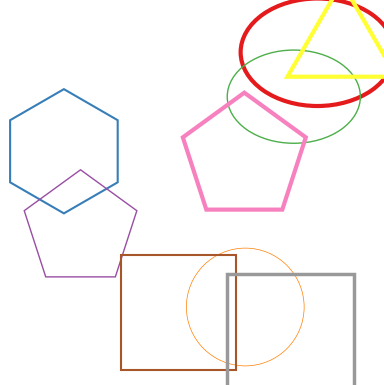[{"shape": "oval", "thickness": 3, "radius": 1.0, "center": [0.824, 0.864]}, {"shape": "hexagon", "thickness": 1.5, "radius": 0.81, "center": [0.166, 0.607]}, {"shape": "oval", "thickness": 1, "radius": 0.86, "center": [0.763, 0.749]}, {"shape": "pentagon", "thickness": 1, "radius": 0.77, "center": [0.209, 0.405]}, {"shape": "circle", "thickness": 0.5, "radius": 0.76, "center": [0.637, 0.203]}, {"shape": "triangle", "thickness": 3, "radius": 0.82, "center": [0.888, 0.882]}, {"shape": "square", "thickness": 1.5, "radius": 0.75, "center": [0.464, 0.188]}, {"shape": "pentagon", "thickness": 3, "radius": 0.84, "center": [0.635, 0.591]}, {"shape": "square", "thickness": 2.5, "radius": 0.82, "center": [0.754, 0.123]}]